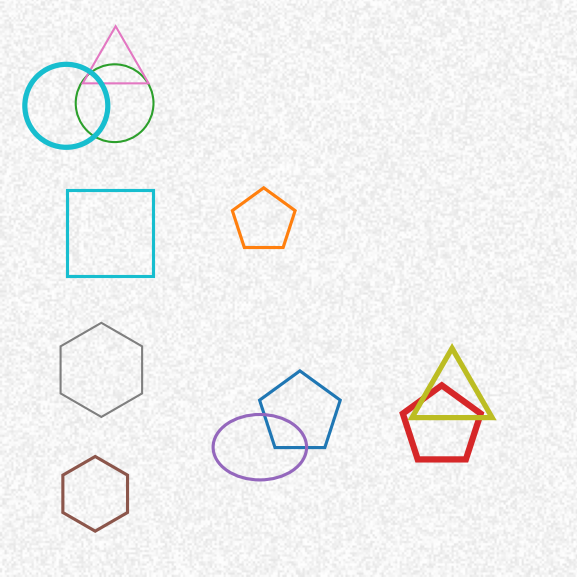[{"shape": "pentagon", "thickness": 1.5, "radius": 0.37, "center": [0.519, 0.284]}, {"shape": "pentagon", "thickness": 1.5, "radius": 0.29, "center": [0.457, 0.617]}, {"shape": "circle", "thickness": 1, "radius": 0.34, "center": [0.198, 0.82]}, {"shape": "pentagon", "thickness": 3, "radius": 0.35, "center": [0.765, 0.261]}, {"shape": "oval", "thickness": 1.5, "radius": 0.4, "center": [0.45, 0.225]}, {"shape": "hexagon", "thickness": 1.5, "radius": 0.32, "center": [0.165, 0.144]}, {"shape": "triangle", "thickness": 1, "radius": 0.33, "center": [0.2, 0.888]}, {"shape": "hexagon", "thickness": 1, "radius": 0.41, "center": [0.175, 0.359]}, {"shape": "triangle", "thickness": 2.5, "radius": 0.4, "center": [0.783, 0.316]}, {"shape": "square", "thickness": 1.5, "radius": 0.37, "center": [0.19, 0.595]}, {"shape": "circle", "thickness": 2.5, "radius": 0.36, "center": [0.115, 0.816]}]